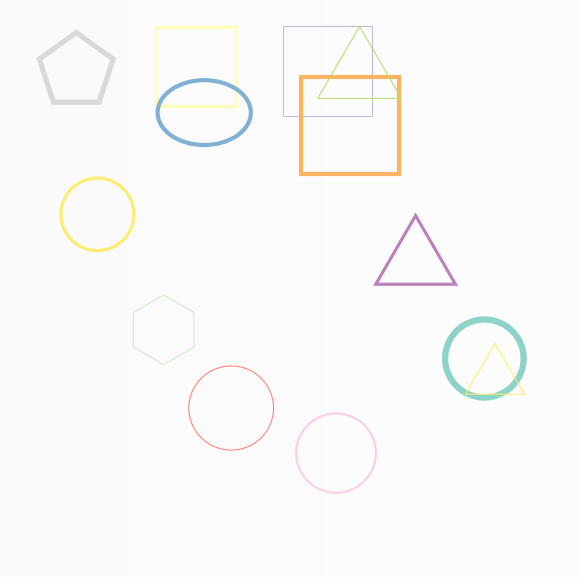[{"shape": "circle", "thickness": 3, "radius": 0.34, "center": [0.833, 0.378]}, {"shape": "square", "thickness": 1.5, "radius": 0.34, "center": [0.338, 0.884]}, {"shape": "square", "thickness": 0.5, "radius": 0.39, "center": [0.563, 0.876]}, {"shape": "circle", "thickness": 0.5, "radius": 0.36, "center": [0.398, 0.293]}, {"shape": "oval", "thickness": 2, "radius": 0.4, "center": [0.351, 0.804]}, {"shape": "square", "thickness": 2, "radius": 0.42, "center": [0.602, 0.781]}, {"shape": "triangle", "thickness": 0.5, "radius": 0.42, "center": [0.619, 0.87]}, {"shape": "circle", "thickness": 1, "radius": 0.34, "center": [0.578, 0.215]}, {"shape": "pentagon", "thickness": 2.5, "radius": 0.33, "center": [0.131, 0.876]}, {"shape": "triangle", "thickness": 1.5, "radius": 0.4, "center": [0.715, 0.547]}, {"shape": "hexagon", "thickness": 0.5, "radius": 0.3, "center": [0.282, 0.428]}, {"shape": "circle", "thickness": 1.5, "radius": 0.31, "center": [0.168, 0.628]}, {"shape": "triangle", "thickness": 0.5, "radius": 0.29, "center": [0.852, 0.346]}]